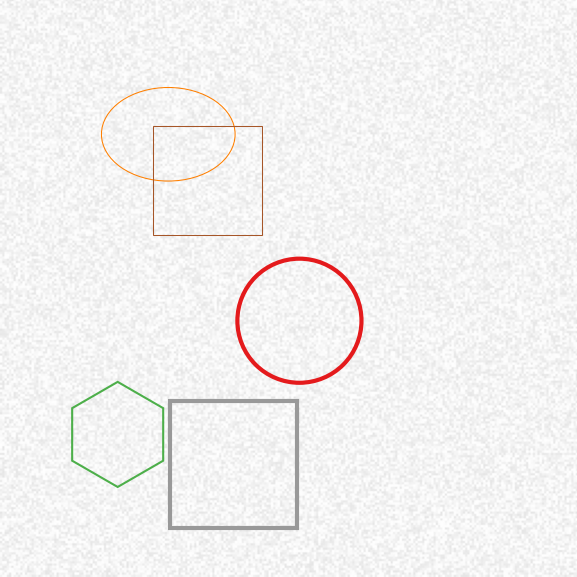[{"shape": "circle", "thickness": 2, "radius": 0.54, "center": [0.518, 0.444]}, {"shape": "hexagon", "thickness": 1, "radius": 0.45, "center": [0.204, 0.247]}, {"shape": "oval", "thickness": 0.5, "radius": 0.58, "center": [0.291, 0.767]}, {"shape": "square", "thickness": 0.5, "radius": 0.47, "center": [0.359, 0.687]}, {"shape": "square", "thickness": 2, "radius": 0.55, "center": [0.404, 0.195]}]